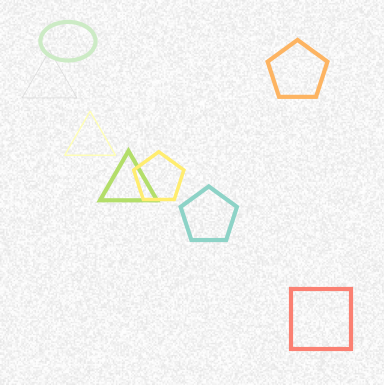[{"shape": "pentagon", "thickness": 3, "radius": 0.38, "center": [0.542, 0.439]}, {"shape": "triangle", "thickness": 1, "radius": 0.38, "center": [0.234, 0.635]}, {"shape": "square", "thickness": 3, "radius": 0.39, "center": [0.833, 0.172]}, {"shape": "pentagon", "thickness": 3, "radius": 0.41, "center": [0.773, 0.815]}, {"shape": "triangle", "thickness": 3, "radius": 0.43, "center": [0.334, 0.522]}, {"shape": "triangle", "thickness": 0.5, "radius": 0.41, "center": [0.129, 0.787]}, {"shape": "oval", "thickness": 3, "radius": 0.36, "center": [0.177, 0.893]}, {"shape": "pentagon", "thickness": 2.5, "radius": 0.34, "center": [0.412, 0.537]}]